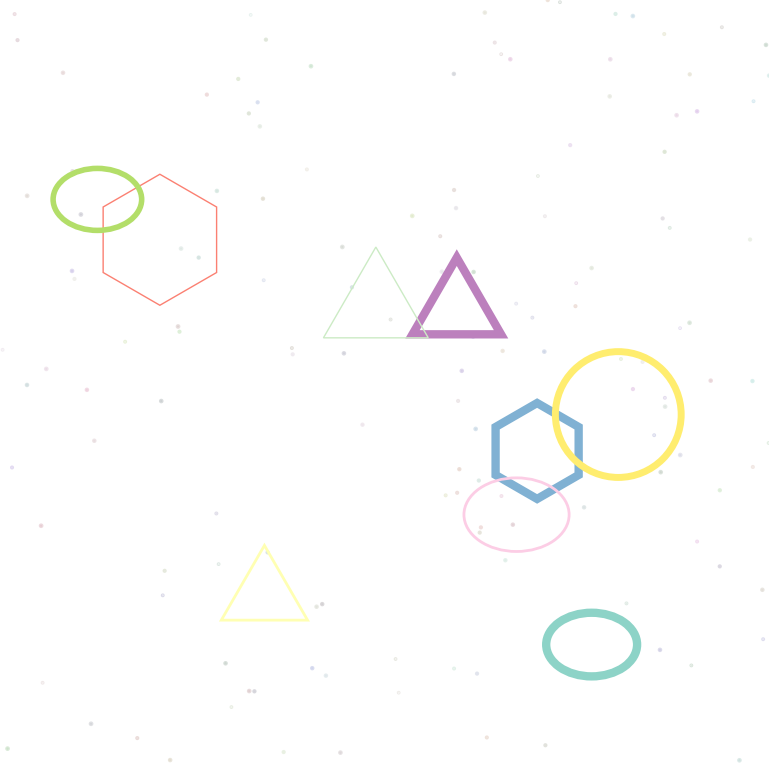[{"shape": "oval", "thickness": 3, "radius": 0.3, "center": [0.768, 0.163]}, {"shape": "triangle", "thickness": 1, "radius": 0.32, "center": [0.343, 0.227]}, {"shape": "hexagon", "thickness": 0.5, "radius": 0.43, "center": [0.208, 0.689]}, {"shape": "hexagon", "thickness": 3, "radius": 0.31, "center": [0.698, 0.414]}, {"shape": "oval", "thickness": 2, "radius": 0.29, "center": [0.126, 0.741]}, {"shape": "oval", "thickness": 1, "radius": 0.34, "center": [0.671, 0.332]}, {"shape": "triangle", "thickness": 3, "radius": 0.33, "center": [0.593, 0.599]}, {"shape": "triangle", "thickness": 0.5, "radius": 0.39, "center": [0.488, 0.601]}, {"shape": "circle", "thickness": 2.5, "radius": 0.41, "center": [0.803, 0.462]}]